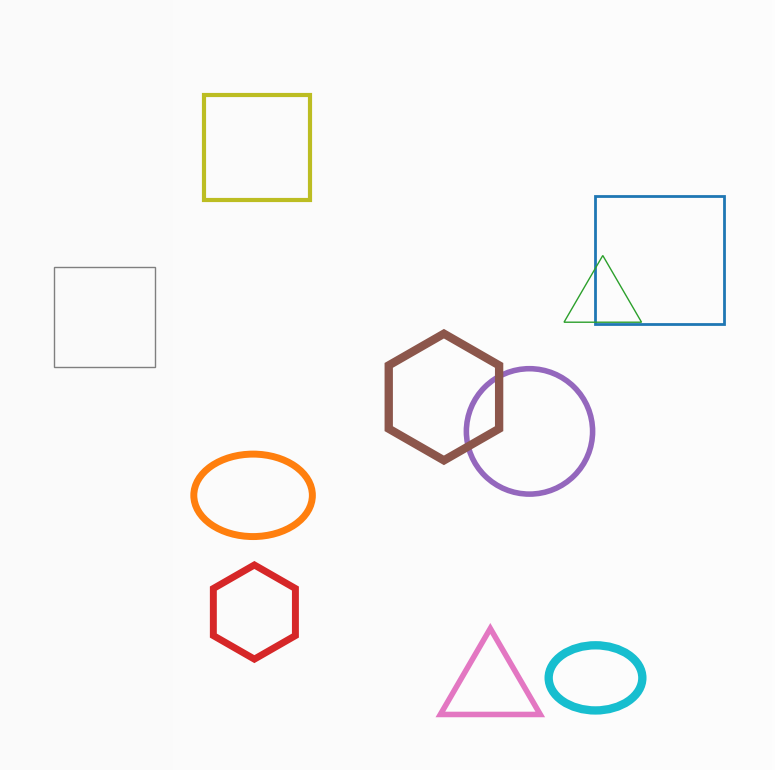[{"shape": "square", "thickness": 1, "radius": 0.42, "center": [0.851, 0.662]}, {"shape": "oval", "thickness": 2.5, "radius": 0.38, "center": [0.327, 0.357]}, {"shape": "triangle", "thickness": 0.5, "radius": 0.29, "center": [0.778, 0.61]}, {"shape": "hexagon", "thickness": 2.5, "radius": 0.31, "center": [0.328, 0.205]}, {"shape": "circle", "thickness": 2, "radius": 0.41, "center": [0.683, 0.44]}, {"shape": "hexagon", "thickness": 3, "radius": 0.41, "center": [0.573, 0.484]}, {"shape": "triangle", "thickness": 2, "radius": 0.37, "center": [0.633, 0.109]}, {"shape": "square", "thickness": 0.5, "radius": 0.33, "center": [0.135, 0.588]}, {"shape": "square", "thickness": 1.5, "radius": 0.34, "center": [0.332, 0.808]}, {"shape": "oval", "thickness": 3, "radius": 0.3, "center": [0.768, 0.12]}]